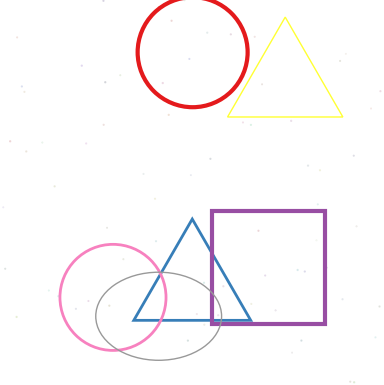[{"shape": "circle", "thickness": 3, "radius": 0.71, "center": [0.5, 0.864]}, {"shape": "triangle", "thickness": 2, "radius": 0.88, "center": [0.499, 0.256]}, {"shape": "square", "thickness": 3, "radius": 0.74, "center": [0.697, 0.305]}, {"shape": "triangle", "thickness": 1, "radius": 0.86, "center": [0.741, 0.783]}, {"shape": "circle", "thickness": 2, "radius": 0.69, "center": [0.293, 0.228]}, {"shape": "oval", "thickness": 1, "radius": 0.82, "center": [0.412, 0.179]}]